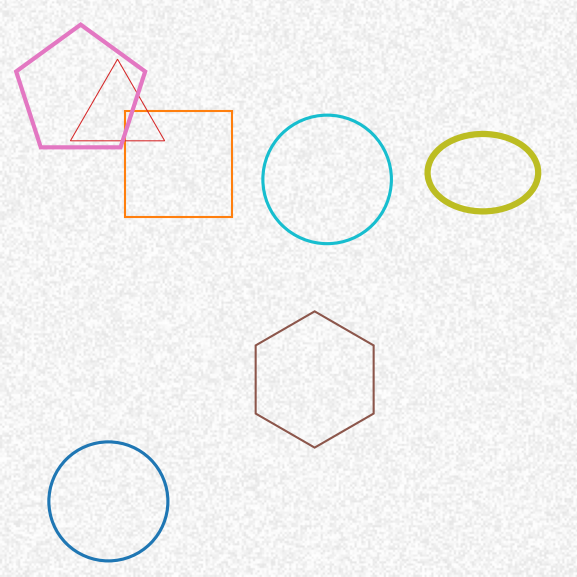[{"shape": "circle", "thickness": 1.5, "radius": 0.52, "center": [0.188, 0.131]}, {"shape": "square", "thickness": 1, "radius": 0.46, "center": [0.309, 0.715]}, {"shape": "triangle", "thickness": 0.5, "radius": 0.47, "center": [0.204, 0.802]}, {"shape": "hexagon", "thickness": 1, "radius": 0.59, "center": [0.545, 0.342]}, {"shape": "pentagon", "thickness": 2, "radius": 0.59, "center": [0.14, 0.839]}, {"shape": "oval", "thickness": 3, "radius": 0.48, "center": [0.836, 0.7]}, {"shape": "circle", "thickness": 1.5, "radius": 0.56, "center": [0.566, 0.688]}]